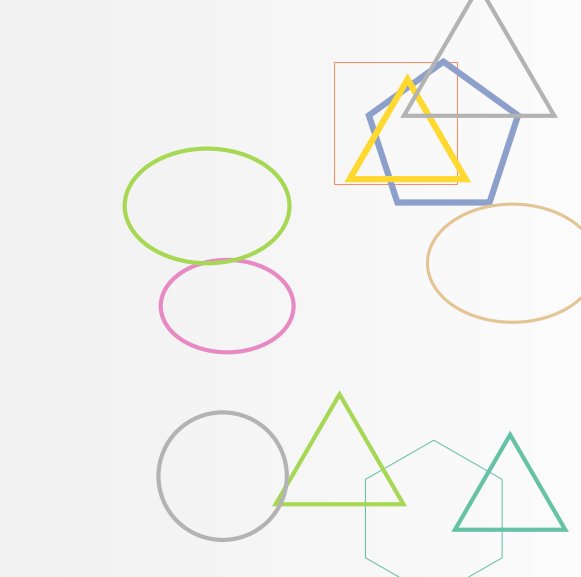[{"shape": "triangle", "thickness": 2, "radius": 0.55, "center": [0.878, 0.137]}, {"shape": "hexagon", "thickness": 0.5, "radius": 0.68, "center": [0.746, 0.101]}, {"shape": "square", "thickness": 0.5, "radius": 0.53, "center": [0.68, 0.786]}, {"shape": "pentagon", "thickness": 3, "radius": 0.67, "center": [0.763, 0.758]}, {"shape": "oval", "thickness": 2, "radius": 0.57, "center": [0.391, 0.469]}, {"shape": "triangle", "thickness": 2, "radius": 0.63, "center": [0.584, 0.189]}, {"shape": "oval", "thickness": 2, "radius": 0.71, "center": [0.356, 0.643]}, {"shape": "triangle", "thickness": 3, "radius": 0.58, "center": [0.701, 0.747]}, {"shape": "oval", "thickness": 1.5, "radius": 0.73, "center": [0.882, 0.543]}, {"shape": "circle", "thickness": 2, "radius": 0.55, "center": [0.383, 0.175]}, {"shape": "triangle", "thickness": 2, "radius": 0.75, "center": [0.824, 0.873]}]